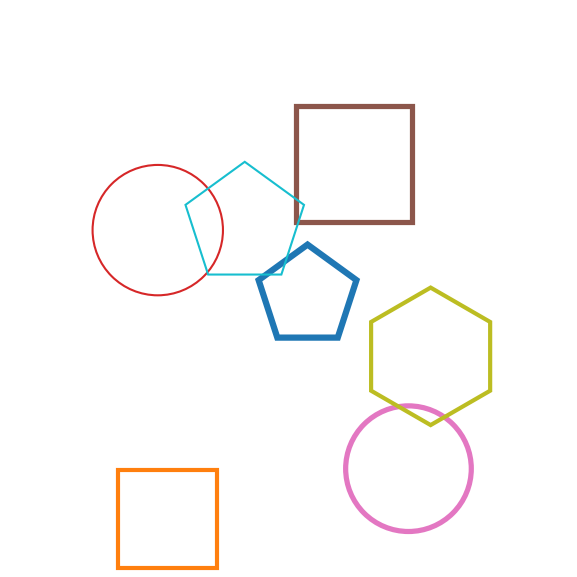[{"shape": "pentagon", "thickness": 3, "radius": 0.45, "center": [0.533, 0.487]}, {"shape": "square", "thickness": 2, "radius": 0.43, "center": [0.29, 0.101]}, {"shape": "circle", "thickness": 1, "radius": 0.56, "center": [0.273, 0.601]}, {"shape": "square", "thickness": 2.5, "radius": 0.5, "center": [0.613, 0.715]}, {"shape": "circle", "thickness": 2.5, "radius": 0.54, "center": [0.707, 0.188]}, {"shape": "hexagon", "thickness": 2, "radius": 0.6, "center": [0.746, 0.382]}, {"shape": "pentagon", "thickness": 1, "radius": 0.54, "center": [0.424, 0.611]}]